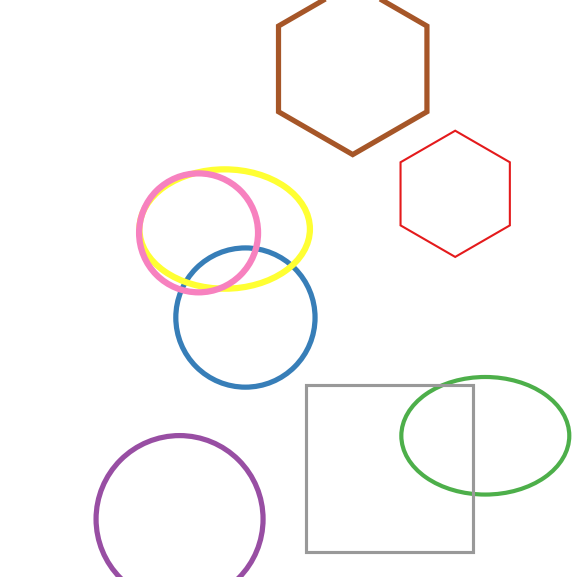[{"shape": "hexagon", "thickness": 1, "radius": 0.55, "center": [0.788, 0.664]}, {"shape": "circle", "thickness": 2.5, "radius": 0.6, "center": [0.425, 0.449]}, {"shape": "oval", "thickness": 2, "radius": 0.73, "center": [0.84, 0.245]}, {"shape": "circle", "thickness": 2.5, "radius": 0.72, "center": [0.311, 0.1]}, {"shape": "oval", "thickness": 3, "radius": 0.74, "center": [0.389, 0.603]}, {"shape": "hexagon", "thickness": 2.5, "radius": 0.74, "center": [0.611, 0.88]}, {"shape": "circle", "thickness": 3, "radius": 0.51, "center": [0.344, 0.596]}, {"shape": "square", "thickness": 1.5, "radius": 0.73, "center": [0.674, 0.188]}]